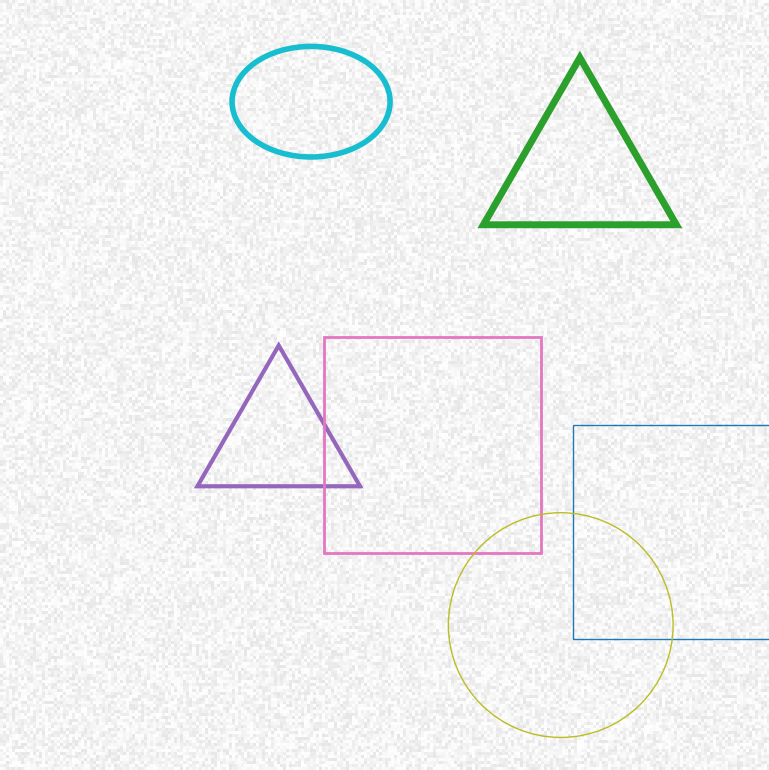[{"shape": "square", "thickness": 0.5, "radius": 0.69, "center": [0.882, 0.309]}, {"shape": "triangle", "thickness": 2.5, "radius": 0.72, "center": [0.753, 0.78]}, {"shape": "triangle", "thickness": 1.5, "radius": 0.61, "center": [0.362, 0.429]}, {"shape": "square", "thickness": 1, "radius": 0.7, "center": [0.561, 0.422]}, {"shape": "circle", "thickness": 0.5, "radius": 0.73, "center": [0.728, 0.188]}, {"shape": "oval", "thickness": 2, "radius": 0.51, "center": [0.404, 0.868]}]